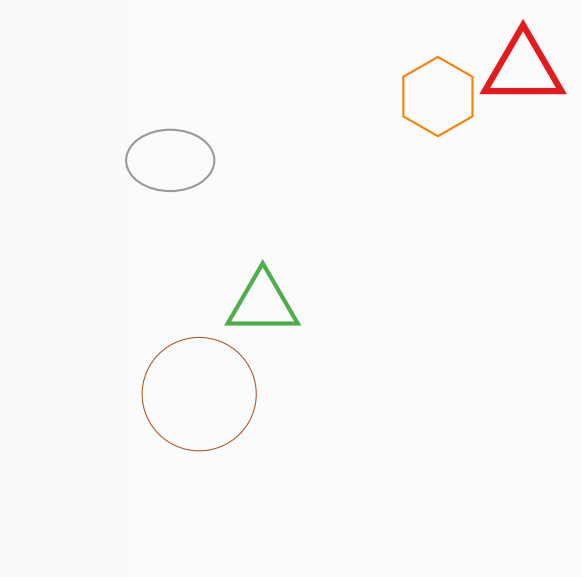[{"shape": "triangle", "thickness": 3, "radius": 0.38, "center": [0.9, 0.88]}, {"shape": "triangle", "thickness": 2, "radius": 0.35, "center": [0.452, 0.474]}, {"shape": "hexagon", "thickness": 1, "radius": 0.34, "center": [0.753, 0.832]}, {"shape": "circle", "thickness": 0.5, "radius": 0.49, "center": [0.343, 0.317]}, {"shape": "oval", "thickness": 1, "radius": 0.38, "center": [0.293, 0.721]}]